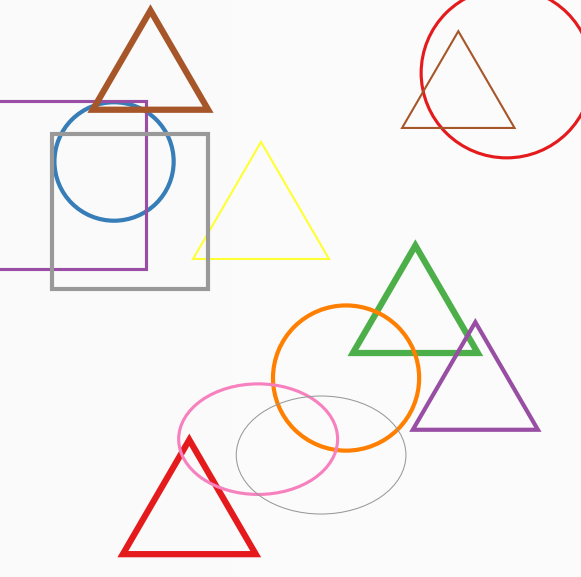[{"shape": "circle", "thickness": 1.5, "radius": 0.74, "center": [0.872, 0.873]}, {"shape": "triangle", "thickness": 3, "radius": 0.66, "center": [0.326, 0.106]}, {"shape": "circle", "thickness": 2, "radius": 0.51, "center": [0.196, 0.72]}, {"shape": "triangle", "thickness": 3, "radius": 0.62, "center": [0.715, 0.45]}, {"shape": "square", "thickness": 1.5, "radius": 0.73, "center": [0.106, 0.678]}, {"shape": "triangle", "thickness": 2, "radius": 0.62, "center": [0.818, 0.317]}, {"shape": "circle", "thickness": 2, "radius": 0.63, "center": [0.595, 0.345]}, {"shape": "triangle", "thickness": 1, "radius": 0.68, "center": [0.449, 0.618]}, {"shape": "triangle", "thickness": 3, "radius": 0.57, "center": [0.259, 0.866]}, {"shape": "triangle", "thickness": 1, "radius": 0.56, "center": [0.789, 0.833]}, {"shape": "oval", "thickness": 1.5, "radius": 0.68, "center": [0.444, 0.239]}, {"shape": "oval", "thickness": 0.5, "radius": 0.73, "center": [0.552, 0.211]}, {"shape": "square", "thickness": 2, "radius": 0.67, "center": [0.223, 0.633]}]